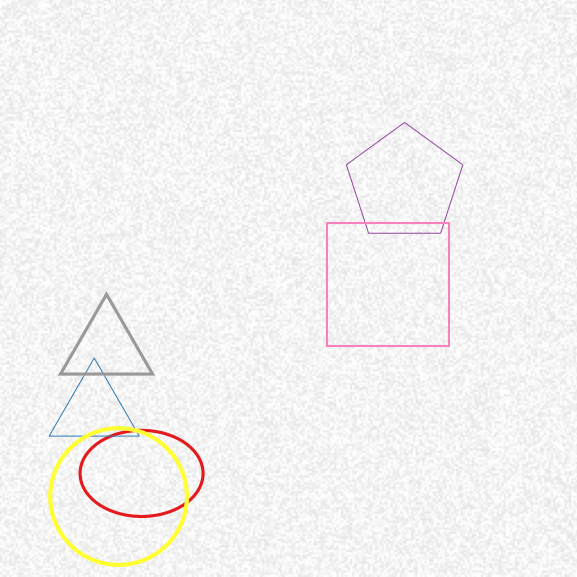[{"shape": "oval", "thickness": 1.5, "radius": 0.53, "center": [0.245, 0.179]}, {"shape": "triangle", "thickness": 0.5, "radius": 0.45, "center": [0.163, 0.289]}, {"shape": "pentagon", "thickness": 0.5, "radius": 0.53, "center": [0.701, 0.681]}, {"shape": "circle", "thickness": 2, "radius": 0.59, "center": [0.205, 0.139]}, {"shape": "square", "thickness": 1, "radius": 0.53, "center": [0.672, 0.506]}, {"shape": "triangle", "thickness": 1.5, "radius": 0.46, "center": [0.184, 0.397]}]